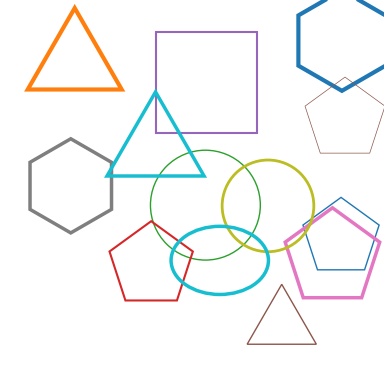[{"shape": "pentagon", "thickness": 1, "radius": 0.52, "center": [0.886, 0.383]}, {"shape": "hexagon", "thickness": 3, "radius": 0.65, "center": [0.888, 0.895]}, {"shape": "triangle", "thickness": 3, "radius": 0.7, "center": [0.194, 0.838]}, {"shape": "circle", "thickness": 1, "radius": 0.71, "center": [0.533, 0.467]}, {"shape": "pentagon", "thickness": 1.5, "radius": 0.57, "center": [0.393, 0.312]}, {"shape": "square", "thickness": 1.5, "radius": 0.66, "center": [0.537, 0.785]}, {"shape": "pentagon", "thickness": 0.5, "radius": 0.55, "center": [0.896, 0.691]}, {"shape": "triangle", "thickness": 1, "radius": 0.52, "center": [0.732, 0.158]}, {"shape": "pentagon", "thickness": 2.5, "radius": 0.65, "center": [0.864, 0.331]}, {"shape": "hexagon", "thickness": 2.5, "radius": 0.61, "center": [0.184, 0.517]}, {"shape": "circle", "thickness": 2, "radius": 0.6, "center": [0.696, 0.465]}, {"shape": "triangle", "thickness": 2.5, "radius": 0.73, "center": [0.404, 0.616]}, {"shape": "oval", "thickness": 2.5, "radius": 0.63, "center": [0.571, 0.324]}]